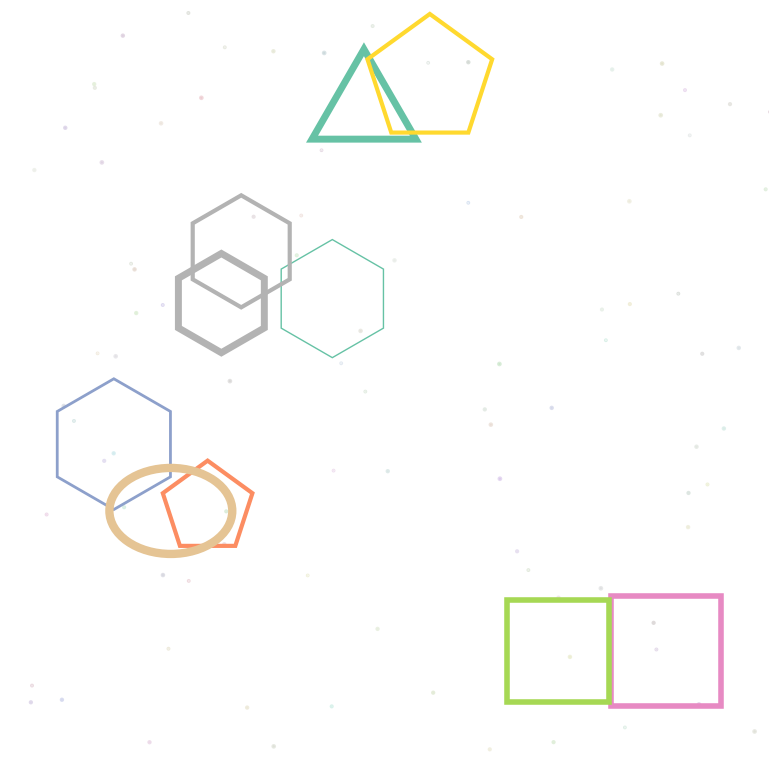[{"shape": "hexagon", "thickness": 0.5, "radius": 0.38, "center": [0.432, 0.612]}, {"shape": "triangle", "thickness": 2.5, "radius": 0.39, "center": [0.473, 0.858]}, {"shape": "pentagon", "thickness": 1.5, "radius": 0.31, "center": [0.27, 0.341]}, {"shape": "hexagon", "thickness": 1, "radius": 0.42, "center": [0.148, 0.423]}, {"shape": "square", "thickness": 2, "radius": 0.36, "center": [0.864, 0.155]}, {"shape": "square", "thickness": 2, "radius": 0.33, "center": [0.725, 0.155]}, {"shape": "pentagon", "thickness": 1.5, "radius": 0.43, "center": [0.558, 0.897]}, {"shape": "oval", "thickness": 3, "radius": 0.4, "center": [0.222, 0.336]}, {"shape": "hexagon", "thickness": 2.5, "radius": 0.32, "center": [0.287, 0.606]}, {"shape": "hexagon", "thickness": 1.5, "radius": 0.36, "center": [0.313, 0.674]}]